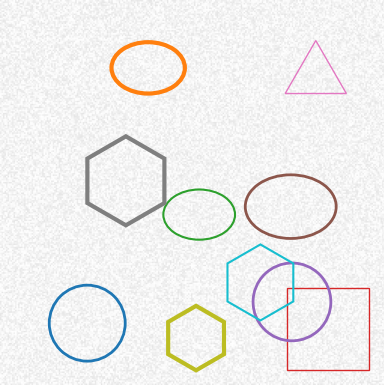[{"shape": "circle", "thickness": 2, "radius": 0.49, "center": [0.227, 0.161]}, {"shape": "oval", "thickness": 3, "radius": 0.48, "center": [0.385, 0.824]}, {"shape": "oval", "thickness": 1.5, "radius": 0.47, "center": [0.517, 0.443]}, {"shape": "square", "thickness": 1, "radius": 0.53, "center": [0.852, 0.145]}, {"shape": "circle", "thickness": 2, "radius": 0.51, "center": [0.758, 0.216]}, {"shape": "oval", "thickness": 2, "radius": 0.59, "center": [0.755, 0.463]}, {"shape": "triangle", "thickness": 1, "radius": 0.46, "center": [0.82, 0.803]}, {"shape": "hexagon", "thickness": 3, "radius": 0.58, "center": [0.327, 0.53]}, {"shape": "hexagon", "thickness": 3, "radius": 0.42, "center": [0.509, 0.122]}, {"shape": "hexagon", "thickness": 1.5, "radius": 0.49, "center": [0.676, 0.266]}]